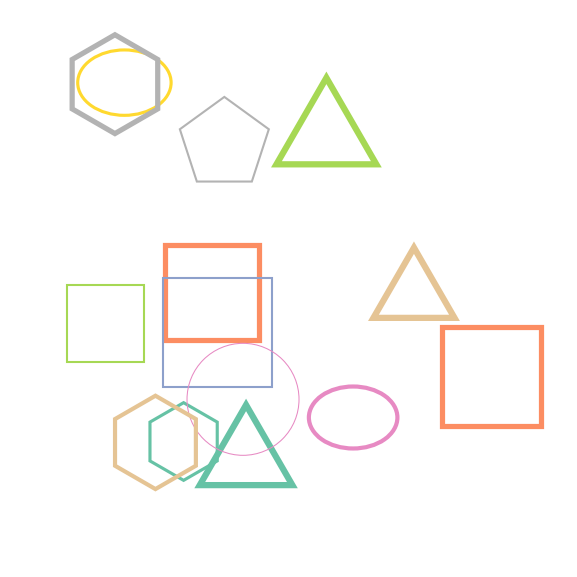[{"shape": "hexagon", "thickness": 1.5, "radius": 0.34, "center": [0.318, 0.235]}, {"shape": "triangle", "thickness": 3, "radius": 0.46, "center": [0.426, 0.205]}, {"shape": "square", "thickness": 2.5, "radius": 0.41, "center": [0.367, 0.493]}, {"shape": "square", "thickness": 2.5, "radius": 0.43, "center": [0.851, 0.347]}, {"shape": "square", "thickness": 1, "radius": 0.47, "center": [0.377, 0.424]}, {"shape": "oval", "thickness": 2, "radius": 0.38, "center": [0.611, 0.276]}, {"shape": "circle", "thickness": 0.5, "radius": 0.48, "center": [0.421, 0.308]}, {"shape": "square", "thickness": 1, "radius": 0.34, "center": [0.182, 0.439]}, {"shape": "triangle", "thickness": 3, "radius": 0.5, "center": [0.565, 0.765]}, {"shape": "oval", "thickness": 1.5, "radius": 0.4, "center": [0.215, 0.856]}, {"shape": "triangle", "thickness": 3, "radius": 0.41, "center": [0.717, 0.489]}, {"shape": "hexagon", "thickness": 2, "radius": 0.4, "center": [0.269, 0.233]}, {"shape": "pentagon", "thickness": 1, "radius": 0.4, "center": [0.388, 0.75]}, {"shape": "hexagon", "thickness": 2.5, "radius": 0.43, "center": [0.199, 0.853]}]